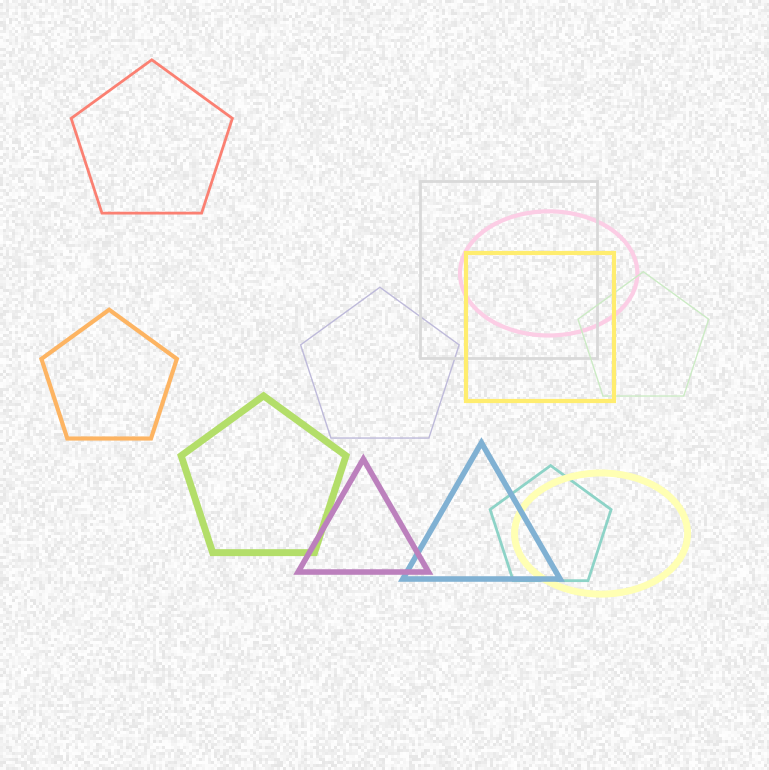[{"shape": "pentagon", "thickness": 1, "radius": 0.41, "center": [0.715, 0.313]}, {"shape": "oval", "thickness": 2.5, "radius": 0.56, "center": [0.781, 0.307]}, {"shape": "pentagon", "thickness": 0.5, "radius": 0.54, "center": [0.493, 0.519]}, {"shape": "pentagon", "thickness": 1, "radius": 0.55, "center": [0.197, 0.812]}, {"shape": "triangle", "thickness": 2, "radius": 0.59, "center": [0.625, 0.307]}, {"shape": "pentagon", "thickness": 1.5, "radius": 0.46, "center": [0.142, 0.505]}, {"shape": "pentagon", "thickness": 2.5, "radius": 0.56, "center": [0.342, 0.373]}, {"shape": "oval", "thickness": 1.5, "radius": 0.58, "center": [0.713, 0.645]}, {"shape": "square", "thickness": 1, "radius": 0.57, "center": [0.661, 0.65]}, {"shape": "triangle", "thickness": 2, "radius": 0.49, "center": [0.472, 0.306]}, {"shape": "pentagon", "thickness": 0.5, "radius": 0.45, "center": [0.835, 0.558]}, {"shape": "square", "thickness": 1.5, "radius": 0.48, "center": [0.701, 0.575]}]